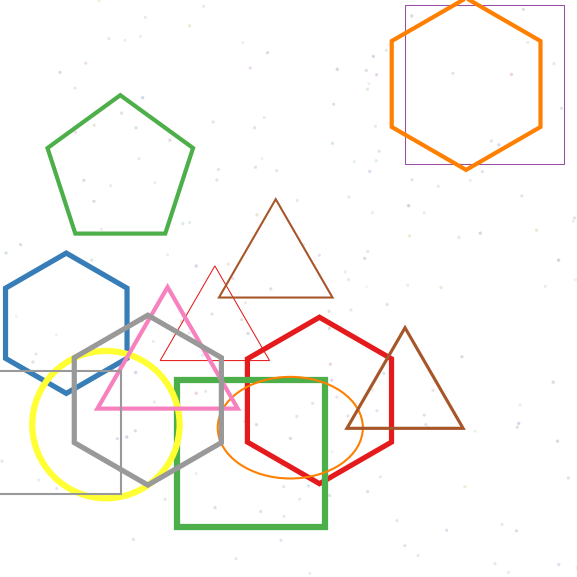[{"shape": "hexagon", "thickness": 2.5, "radius": 0.72, "center": [0.553, 0.306]}, {"shape": "triangle", "thickness": 0.5, "radius": 0.55, "center": [0.372, 0.429]}, {"shape": "hexagon", "thickness": 2.5, "radius": 0.61, "center": [0.115, 0.439]}, {"shape": "pentagon", "thickness": 2, "radius": 0.66, "center": [0.208, 0.702]}, {"shape": "square", "thickness": 3, "radius": 0.64, "center": [0.435, 0.214]}, {"shape": "square", "thickness": 0.5, "radius": 0.69, "center": [0.839, 0.853]}, {"shape": "oval", "thickness": 1, "radius": 0.63, "center": [0.503, 0.259]}, {"shape": "hexagon", "thickness": 2, "radius": 0.74, "center": [0.807, 0.854]}, {"shape": "circle", "thickness": 3, "radius": 0.64, "center": [0.183, 0.264]}, {"shape": "triangle", "thickness": 1.5, "radius": 0.58, "center": [0.701, 0.316]}, {"shape": "triangle", "thickness": 1, "radius": 0.57, "center": [0.477, 0.541]}, {"shape": "triangle", "thickness": 2, "radius": 0.7, "center": [0.29, 0.362]}, {"shape": "hexagon", "thickness": 2.5, "radius": 0.74, "center": [0.256, 0.306]}, {"shape": "square", "thickness": 1, "radius": 0.53, "center": [0.102, 0.25]}]